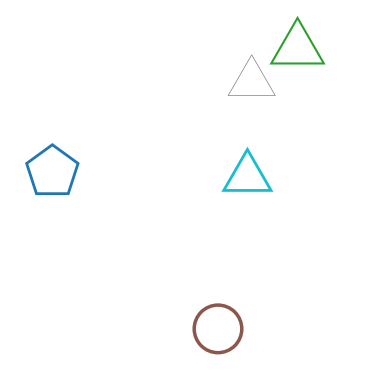[{"shape": "pentagon", "thickness": 2, "radius": 0.35, "center": [0.136, 0.554]}, {"shape": "triangle", "thickness": 1.5, "radius": 0.39, "center": [0.773, 0.875]}, {"shape": "circle", "thickness": 2.5, "radius": 0.31, "center": [0.566, 0.146]}, {"shape": "triangle", "thickness": 0.5, "radius": 0.35, "center": [0.654, 0.787]}, {"shape": "triangle", "thickness": 2, "radius": 0.35, "center": [0.643, 0.541]}]